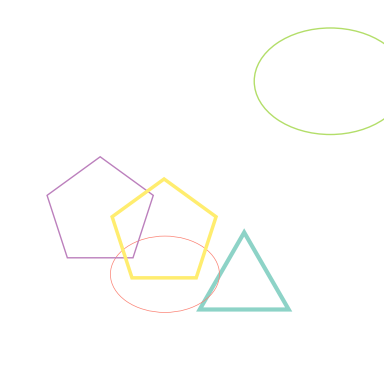[{"shape": "triangle", "thickness": 3, "radius": 0.67, "center": [0.634, 0.263]}, {"shape": "oval", "thickness": 0.5, "radius": 0.71, "center": [0.428, 0.288]}, {"shape": "oval", "thickness": 1, "radius": 0.99, "center": [0.858, 0.789]}, {"shape": "pentagon", "thickness": 1, "radius": 0.73, "center": [0.26, 0.448]}, {"shape": "pentagon", "thickness": 2.5, "radius": 0.71, "center": [0.426, 0.393]}]